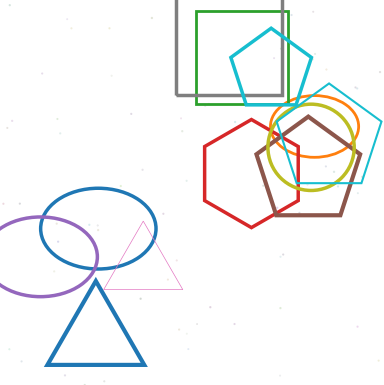[{"shape": "oval", "thickness": 2.5, "radius": 0.75, "center": [0.255, 0.406]}, {"shape": "triangle", "thickness": 3, "radius": 0.73, "center": [0.249, 0.125]}, {"shape": "oval", "thickness": 2, "radius": 0.57, "center": [0.817, 0.672]}, {"shape": "square", "thickness": 2, "radius": 0.6, "center": [0.628, 0.85]}, {"shape": "hexagon", "thickness": 2.5, "radius": 0.7, "center": [0.653, 0.549]}, {"shape": "oval", "thickness": 2.5, "radius": 0.74, "center": [0.105, 0.333]}, {"shape": "pentagon", "thickness": 3, "radius": 0.71, "center": [0.801, 0.555]}, {"shape": "triangle", "thickness": 0.5, "radius": 0.59, "center": [0.372, 0.307]}, {"shape": "square", "thickness": 2.5, "radius": 0.69, "center": [0.595, 0.891]}, {"shape": "circle", "thickness": 2.5, "radius": 0.56, "center": [0.808, 0.617]}, {"shape": "pentagon", "thickness": 1.5, "radius": 0.72, "center": [0.855, 0.64]}, {"shape": "pentagon", "thickness": 2.5, "radius": 0.55, "center": [0.704, 0.817]}]